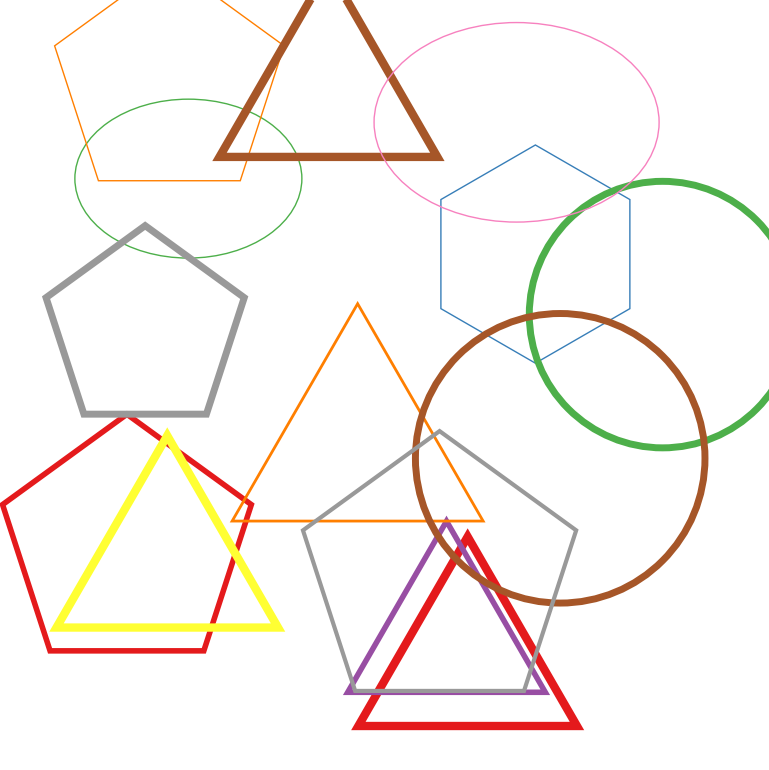[{"shape": "triangle", "thickness": 3, "radius": 0.82, "center": [0.607, 0.139]}, {"shape": "pentagon", "thickness": 2, "radius": 0.85, "center": [0.165, 0.292]}, {"shape": "hexagon", "thickness": 0.5, "radius": 0.71, "center": [0.695, 0.67]}, {"shape": "circle", "thickness": 2.5, "radius": 0.87, "center": [0.86, 0.591]}, {"shape": "oval", "thickness": 0.5, "radius": 0.74, "center": [0.245, 0.768]}, {"shape": "triangle", "thickness": 2, "radius": 0.74, "center": [0.58, 0.175]}, {"shape": "triangle", "thickness": 1, "radius": 0.94, "center": [0.464, 0.417]}, {"shape": "pentagon", "thickness": 0.5, "radius": 0.78, "center": [0.22, 0.892]}, {"shape": "triangle", "thickness": 3, "radius": 0.83, "center": [0.217, 0.268]}, {"shape": "circle", "thickness": 2.5, "radius": 0.94, "center": [0.728, 0.405]}, {"shape": "triangle", "thickness": 3, "radius": 0.82, "center": [0.427, 0.878]}, {"shape": "oval", "thickness": 0.5, "radius": 0.93, "center": [0.671, 0.841]}, {"shape": "pentagon", "thickness": 2.5, "radius": 0.68, "center": [0.189, 0.572]}, {"shape": "pentagon", "thickness": 1.5, "radius": 0.93, "center": [0.571, 0.254]}]